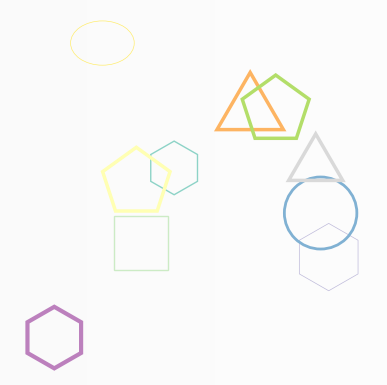[{"shape": "hexagon", "thickness": 1, "radius": 0.35, "center": [0.449, 0.564]}, {"shape": "pentagon", "thickness": 2.5, "radius": 0.46, "center": [0.352, 0.526]}, {"shape": "hexagon", "thickness": 0.5, "radius": 0.44, "center": [0.848, 0.332]}, {"shape": "circle", "thickness": 2, "radius": 0.47, "center": [0.827, 0.447]}, {"shape": "triangle", "thickness": 2.5, "radius": 0.49, "center": [0.646, 0.713]}, {"shape": "pentagon", "thickness": 2.5, "radius": 0.45, "center": [0.711, 0.714]}, {"shape": "triangle", "thickness": 2.5, "radius": 0.4, "center": [0.815, 0.572]}, {"shape": "hexagon", "thickness": 3, "radius": 0.4, "center": [0.14, 0.123]}, {"shape": "square", "thickness": 1, "radius": 0.35, "center": [0.363, 0.37]}, {"shape": "oval", "thickness": 0.5, "radius": 0.41, "center": [0.264, 0.888]}]